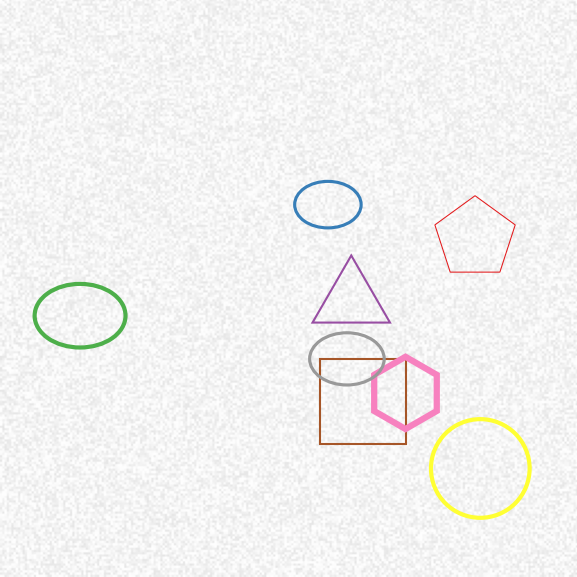[{"shape": "pentagon", "thickness": 0.5, "radius": 0.37, "center": [0.823, 0.587]}, {"shape": "oval", "thickness": 1.5, "radius": 0.29, "center": [0.568, 0.645]}, {"shape": "oval", "thickness": 2, "radius": 0.39, "center": [0.139, 0.452]}, {"shape": "triangle", "thickness": 1, "radius": 0.39, "center": [0.608, 0.479]}, {"shape": "circle", "thickness": 2, "radius": 0.43, "center": [0.832, 0.188]}, {"shape": "square", "thickness": 1, "radius": 0.37, "center": [0.628, 0.304]}, {"shape": "hexagon", "thickness": 3, "radius": 0.31, "center": [0.702, 0.319]}, {"shape": "oval", "thickness": 1.5, "radius": 0.32, "center": [0.601, 0.378]}]